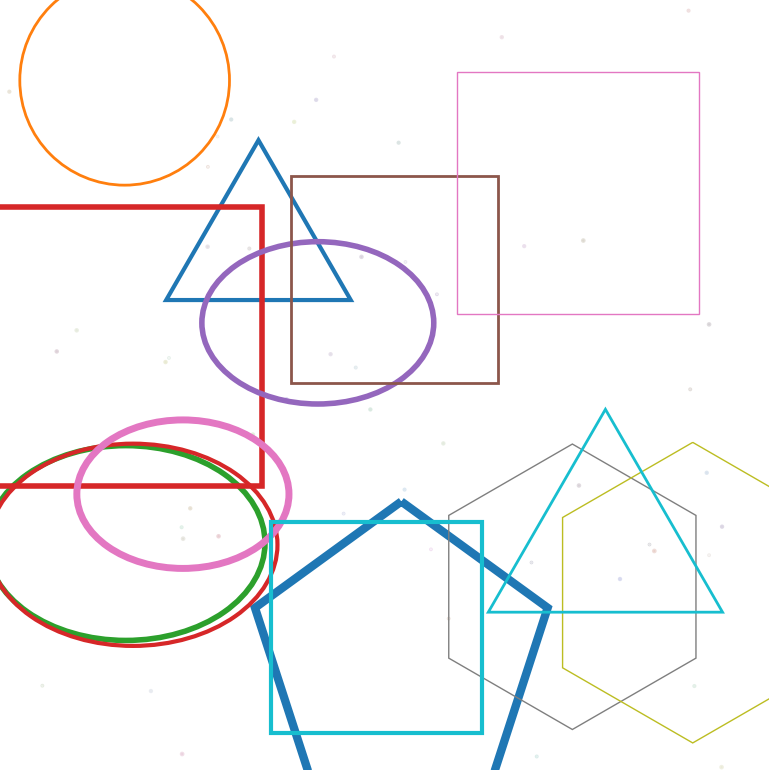[{"shape": "triangle", "thickness": 1.5, "radius": 0.69, "center": [0.336, 0.68]}, {"shape": "pentagon", "thickness": 3, "radius": 1.0, "center": [0.521, 0.149]}, {"shape": "circle", "thickness": 1, "radius": 0.68, "center": [0.162, 0.896]}, {"shape": "oval", "thickness": 2, "radius": 0.9, "center": [0.163, 0.295]}, {"shape": "square", "thickness": 2, "radius": 0.9, "center": [0.16, 0.55]}, {"shape": "oval", "thickness": 1.5, "radius": 0.94, "center": [0.173, 0.292]}, {"shape": "oval", "thickness": 2, "radius": 0.75, "center": [0.413, 0.581]}, {"shape": "square", "thickness": 1, "radius": 0.67, "center": [0.512, 0.637]}, {"shape": "oval", "thickness": 2.5, "radius": 0.69, "center": [0.238, 0.358]}, {"shape": "square", "thickness": 0.5, "radius": 0.79, "center": [0.751, 0.749]}, {"shape": "hexagon", "thickness": 0.5, "radius": 0.93, "center": [0.743, 0.238]}, {"shape": "hexagon", "thickness": 0.5, "radius": 0.98, "center": [0.9, 0.23]}, {"shape": "triangle", "thickness": 1, "radius": 0.88, "center": [0.786, 0.293]}, {"shape": "square", "thickness": 1.5, "radius": 0.68, "center": [0.489, 0.185]}]